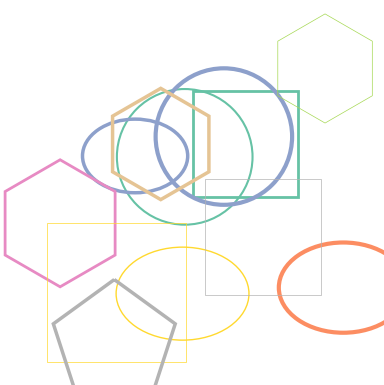[{"shape": "square", "thickness": 2, "radius": 0.69, "center": [0.637, 0.627]}, {"shape": "circle", "thickness": 1.5, "radius": 0.88, "center": [0.48, 0.593]}, {"shape": "oval", "thickness": 3, "radius": 0.84, "center": [0.892, 0.253]}, {"shape": "oval", "thickness": 2.5, "radius": 0.68, "center": [0.351, 0.595]}, {"shape": "circle", "thickness": 3, "radius": 0.89, "center": [0.581, 0.645]}, {"shape": "hexagon", "thickness": 2, "radius": 0.82, "center": [0.156, 0.42]}, {"shape": "hexagon", "thickness": 0.5, "radius": 0.71, "center": [0.844, 0.822]}, {"shape": "square", "thickness": 0.5, "radius": 0.9, "center": [0.303, 0.239]}, {"shape": "oval", "thickness": 1, "radius": 0.86, "center": [0.474, 0.237]}, {"shape": "hexagon", "thickness": 2.5, "radius": 0.72, "center": [0.418, 0.626]}, {"shape": "pentagon", "thickness": 2.5, "radius": 0.83, "center": [0.297, 0.107]}, {"shape": "square", "thickness": 0.5, "radius": 0.75, "center": [0.683, 0.383]}]